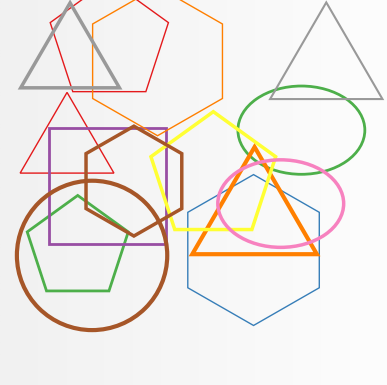[{"shape": "pentagon", "thickness": 1, "radius": 0.8, "center": [0.282, 0.892]}, {"shape": "triangle", "thickness": 1, "radius": 0.7, "center": [0.173, 0.62]}, {"shape": "hexagon", "thickness": 1, "radius": 0.98, "center": [0.654, 0.351]}, {"shape": "pentagon", "thickness": 2, "radius": 0.69, "center": [0.201, 0.355]}, {"shape": "oval", "thickness": 2, "radius": 0.82, "center": [0.778, 0.662]}, {"shape": "square", "thickness": 2, "radius": 0.76, "center": [0.277, 0.516]}, {"shape": "hexagon", "thickness": 1, "radius": 0.97, "center": [0.407, 0.841]}, {"shape": "triangle", "thickness": 3, "radius": 0.93, "center": [0.657, 0.433]}, {"shape": "pentagon", "thickness": 2.5, "radius": 0.85, "center": [0.55, 0.541]}, {"shape": "hexagon", "thickness": 2.5, "radius": 0.71, "center": [0.346, 0.53]}, {"shape": "circle", "thickness": 3, "radius": 0.97, "center": [0.238, 0.337]}, {"shape": "oval", "thickness": 2.5, "radius": 0.81, "center": [0.724, 0.471]}, {"shape": "triangle", "thickness": 1.5, "radius": 0.84, "center": [0.842, 0.826]}, {"shape": "triangle", "thickness": 2.5, "radius": 0.74, "center": [0.181, 0.845]}]